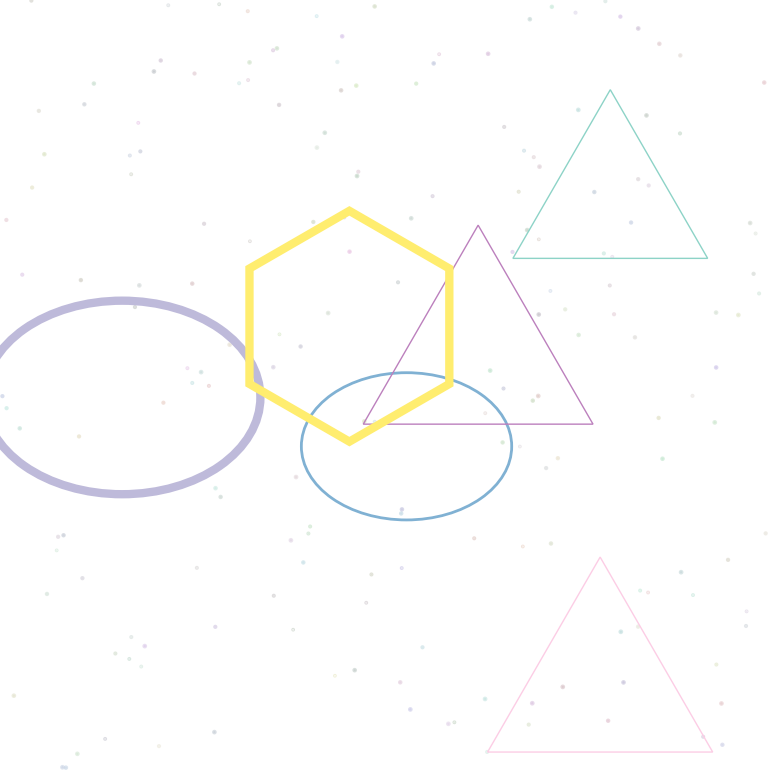[{"shape": "triangle", "thickness": 0.5, "radius": 0.73, "center": [0.793, 0.737]}, {"shape": "oval", "thickness": 3, "radius": 0.9, "center": [0.159, 0.484]}, {"shape": "oval", "thickness": 1, "radius": 0.68, "center": [0.528, 0.42]}, {"shape": "triangle", "thickness": 0.5, "radius": 0.84, "center": [0.779, 0.108]}, {"shape": "triangle", "thickness": 0.5, "radius": 0.86, "center": [0.621, 0.535]}, {"shape": "hexagon", "thickness": 3, "radius": 0.75, "center": [0.454, 0.576]}]